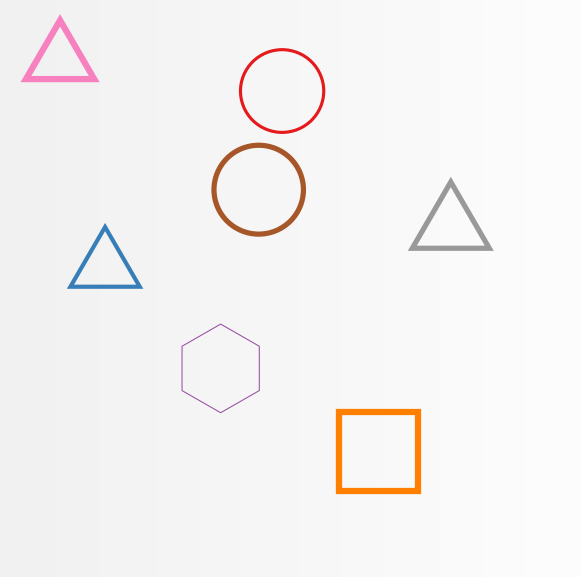[{"shape": "circle", "thickness": 1.5, "radius": 0.36, "center": [0.485, 0.842]}, {"shape": "triangle", "thickness": 2, "radius": 0.34, "center": [0.181, 0.537]}, {"shape": "hexagon", "thickness": 0.5, "radius": 0.38, "center": [0.38, 0.361]}, {"shape": "square", "thickness": 3, "radius": 0.34, "center": [0.652, 0.217]}, {"shape": "circle", "thickness": 2.5, "radius": 0.38, "center": [0.445, 0.671]}, {"shape": "triangle", "thickness": 3, "radius": 0.34, "center": [0.103, 0.896]}, {"shape": "triangle", "thickness": 2.5, "radius": 0.38, "center": [0.776, 0.607]}]